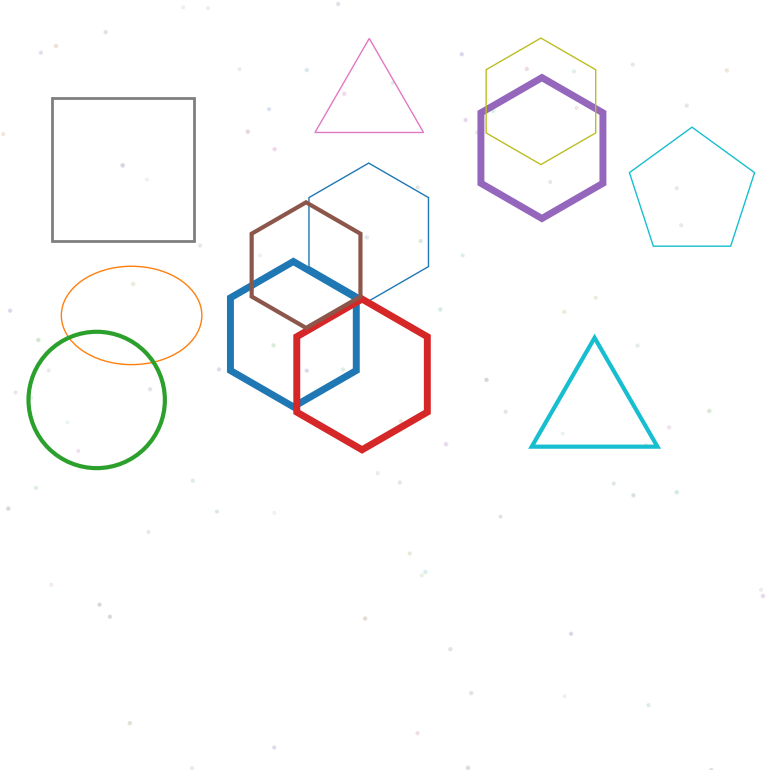[{"shape": "hexagon", "thickness": 0.5, "radius": 0.45, "center": [0.479, 0.699]}, {"shape": "hexagon", "thickness": 2.5, "radius": 0.47, "center": [0.381, 0.566]}, {"shape": "oval", "thickness": 0.5, "radius": 0.46, "center": [0.171, 0.59]}, {"shape": "circle", "thickness": 1.5, "radius": 0.44, "center": [0.126, 0.481]}, {"shape": "hexagon", "thickness": 2.5, "radius": 0.49, "center": [0.47, 0.514]}, {"shape": "hexagon", "thickness": 2.5, "radius": 0.46, "center": [0.704, 0.808]}, {"shape": "hexagon", "thickness": 1.5, "radius": 0.41, "center": [0.397, 0.656]}, {"shape": "triangle", "thickness": 0.5, "radius": 0.41, "center": [0.48, 0.869]}, {"shape": "square", "thickness": 1, "radius": 0.46, "center": [0.16, 0.78]}, {"shape": "hexagon", "thickness": 0.5, "radius": 0.41, "center": [0.702, 0.868]}, {"shape": "triangle", "thickness": 1.5, "radius": 0.47, "center": [0.772, 0.467]}, {"shape": "pentagon", "thickness": 0.5, "radius": 0.43, "center": [0.899, 0.749]}]